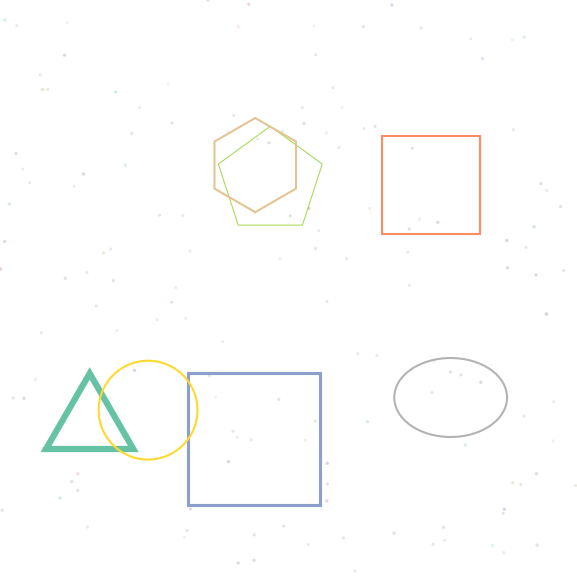[{"shape": "triangle", "thickness": 3, "radius": 0.44, "center": [0.155, 0.265]}, {"shape": "square", "thickness": 1, "radius": 0.43, "center": [0.747, 0.679]}, {"shape": "square", "thickness": 1.5, "radius": 0.57, "center": [0.44, 0.239]}, {"shape": "pentagon", "thickness": 0.5, "radius": 0.47, "center": [0.468, 0.686]}, {"shape": "circle", "thickness": 1, "radius": 0.43, "center": [0.256, 0.289]}, {"shape": "hexagon", "thickness": 1, "radius": 0.41, "center": [0.442, 0.713]}, {"shape": "oval", "thickness": 1, "radius": 0.49, "center": [0.78, 0.311]}]